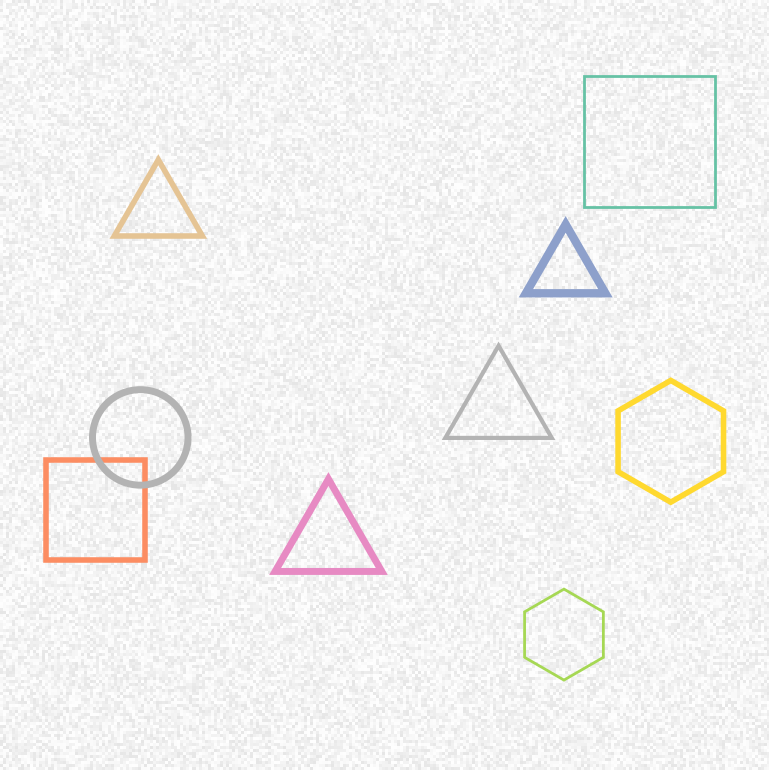[{"shape": "square", "thickness": 1, "radius": 0.43, "center": [0.843, 0.816]}, {"shape": "square", "thickness": 2, "radius": 0.32, "center": [0.124, 0.338]}, {"shape": "triangle", "thickness": 3, "radius": 0.3, "center": [0.735, 0.649]}, {"shape": "triangle", "thickness": 2.5, "radius": 0.4, "center": [0.427, 0.298]}, {"shape": "hexagon", "thickness": 1, "radius": 0.3, "center": [0.732, 0.176]}, {"shape": "hexagon", "thickness": 2, "radius": 0.4, "center": [0.871, 0.427]}, {"shape": "triangle", "thickness": 2, "radius": 0.33, "center": [0.206, 0.727]}, {"shape": "triangle", "thickness": 1.5, "radius": 0.4, "center": [0.647, 0.471]}, {"shape": "circle", "thickness": 2.5, "radius": 0.31, "center": [0.182, 0.432]}]